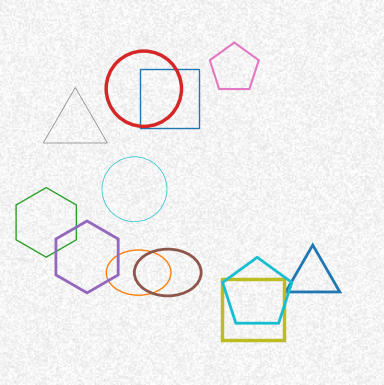[{"shape": "square", "thickness": 1, "radius": 0.38, "center": [0.44, 0.745]}, {"shape": "triangle", "thickness": 2, "radius": 0.41, "center": [0.812, 0.282]}, {"shape": "oval", "thickness": 1, "radius": 0.42, "center": [0.36, 0.292]}, {"shape": "hexagon", "thickness": 1, "radius": 0.45, "center": [0.12, 0.422]}, {"shape": "circle", "thickness": 2.5, "radius": 0.49, "center": [0.374, 0.77]}, {"shape": "hexagon", "thickness": 2, "radius": 0.47, "center": [0.226, 0.333]}, {"shape": "oval", "thickness": 2, "radius": 0.43, "center": [0.436, 0.292]}, {"shape": "pentagon", "thickness": 1.5, "radius": 0.33, "center": [0.609, 0.823]}, {"shape": "triangle", "thickness": 0.5, "radius": 0.48, "center": [0.196, 0.677]}, {"shape": "square", "thickness": 2.5, "radius": 0.4, "center": [0.657, 0.196]}, {"shape": "pentagon", "thickness": 2, "radius": 0.47, "center": [0.668, 0.237]}, {"shape": "circle", "thickness": 0.5, "radius": 0.42, "center": [0.349, 0.508]}]